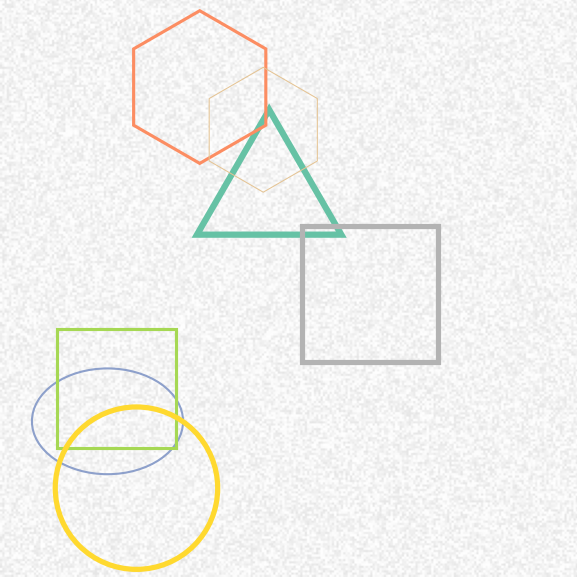[{"shape": "triangle", "thickness": 3, "radius": 0.72, "center": [0.466, 0.665]}, {"shape": "hexagon", "thickness": 1.5, "radius": 0.66, "center": [0.346, 0.848]}, {"shape": "oval", "thickness": 1, "radius": 0.65, "center": [0.186, 0.27]}, {"shape": "square", "thickness": 1.5, "radius": 0.52, "center": [0.202, 0.326]}, {"shape": "circle", "thickness": 2.5, "radius": 0.7, "center": [0.236, 0.154]}, {"shape": "hexagon", "thickness": 0.5, "radius": 0.54, "center": [0.456, 0.774]}, {"shape": "square", "thickness": 2.5, "radius": 0.59, "center": [0.641, 0.49]}]